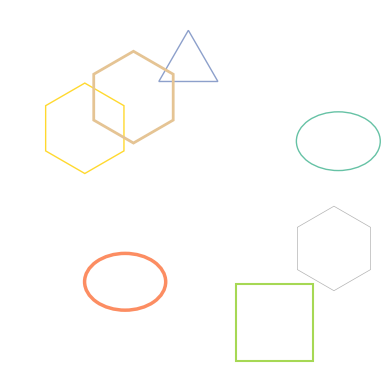[{"shape": "oval", "thickness": 1, "radius": 0.54, "center": [0.879, 0.633]}, {"shape": "oval", "thickness": 2.5, "radius": 0.53, "center": [0.325, 0.268]}, {"shape": "triangle", "thickness": 1, "radius": 0.44, "center": [0.489, 0.833]}, {"shape": "square", "thickness": 1.5, "radius": 0.5, "center": [0.714, 0.163]}, {"shape": "hexagon", "thickness": 1, "radius": 0.59, "center": [0.22, 0.667]}, {"shape": "hexagon", "thickness": 2, "radius": 0.6, "center": [0.347, 0.748]}, {"shape": "hexagon", "thickness": 0.5, "radius": 0.55, "center": [0.867, 0.355]}]